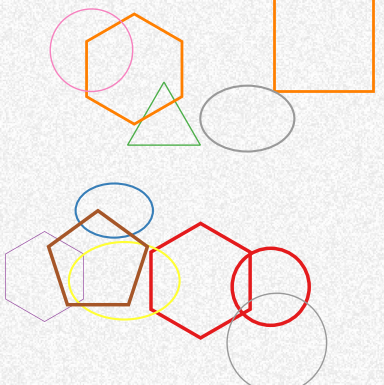[{"shape": "hexagon", "thickness": 2.5, "radius": 0.74, "center": [0.521, 0.271]}, {"shape": "circle", "thickness": 2.5, "radius": 0.5, "center": [0.703, 0.255]}, {"shape": "oval", "thickness": 1.5, "radius": 0.5, "center": [0.297, 0.453]}, {"shape": "triangle", "thickness": 1, "radius": 0.55, "center": [0.426, 0.678]}, {"shape": "hexagon", "thickness": 0.5, "radius": 0.59, "center": [0.116, 0.282]}, {"shape": "square", "thickness": 2, "radius": 0.65, "center": [0.84, 0.892]}, {"shape": "hexagon", "thickness": 2, "radius": 0.72, "center": [0.349, 0.821]}, {"shape": "oval", "thickness": 1.5, "radius": 0.72, "center": [0.323, 0.271]}, {"shape": "pentagon", "thickness": 2.5, "radius": 0.67, "center": [0.254, 0.318]}, {"shape": "circle", "thickness": 1, "radius": 0.54, "center": [0.238, 0.87]}, {"shape": "oval", "thickness": 1.5, "radius": 0.61, "center": [0.642, 0.692]}, {"shape": "circle", "thickness": 1, "radius": 0.65, "center": [0.719, 0.109]}]